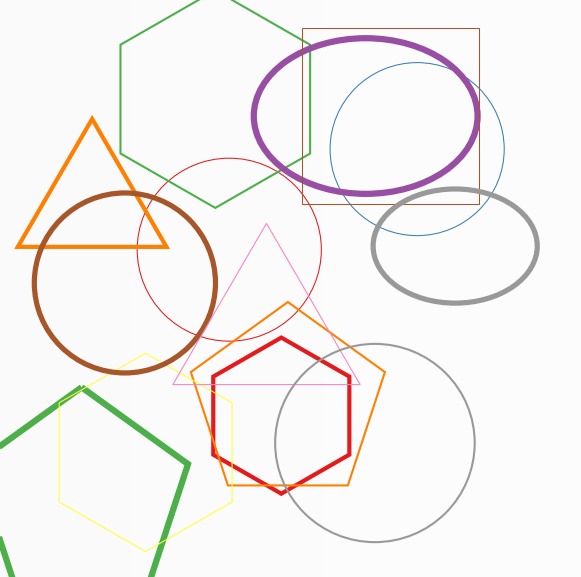[{"shape": "circle", "thickness": 0.5, "radius": 0.79, "center": [0.394, 0.567]}, {"shape": "hexagon", "thickness": 2, "radius": 0.68, "center": [0.484, 0.279]}, {"shape": "circle", "thickness": 0.5, "radius": 0.75, "center": [0.718, 0.741]}, {"shape": "pentagon", "thickness": 3, "radius": 0.96, "center": [0.14, 0.136]}, {"shape": "hexagon", "thickness": 1, "radius": 0.94, "center": [0.37, 0.827]}, {"shape": "oval", "thickness": 3, "radius": 0.96, "center": [0.629, 0.798]}, {"shape": "triangle", "thickness": 2, "radius": 0.74, "center": [0.159, 0.645]}, {"shape": "pentagon", "thickness": 1, "radius": 0.88, "center": [0.495, 0.301]}, {"shape": "hexagon", "thickness": 0.5, "radius": 0.86, "center": [0.251, 0.216]}, {"shape": "square", "thickness": 0.5, "radius": 0.76, "center": [0.672, 0.799]}, {"shape": "circle", "thickness": 2.5, "radius": 0.78, "center": [0.215, 0.509]}, {"shape": "triangle", "thickness": 0.5, "radius": 0.93, "center": [0.458, 0.426]}, {"shape": "circle", "thickness": 1, "radius": 0.86, "center": [0.645, 0.232]}, {"shape": "oval", "thickness": 2.5, "radius": 0.71, "center": [0.783, 0.573]}]